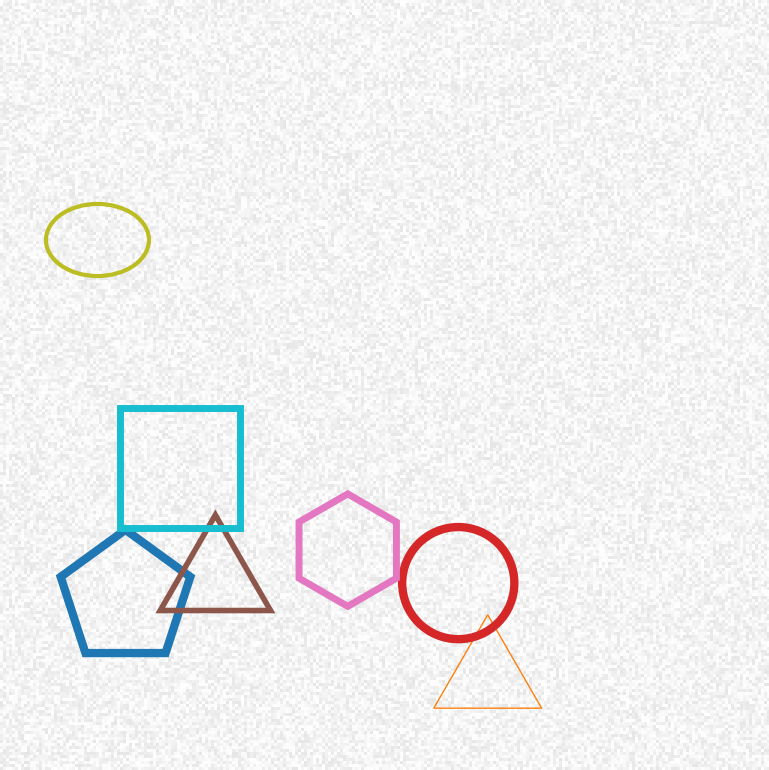[{"shape": "pentagon", "thickness": 3, "radius": 0.44, "center": [0.163, 0.223]}, {"shape": "triangle", "thickness": 0.5, "radius": 0.4, "center": [0.633, 0.121]}, {"shape": "circle", "thickness": 3, "radius": 0.36, "center": [0.595, 0.243]}, {"shape": "triangle", "thickness": 2, "radius": 0.41, "center": [0.28, 0.248]}, {"shape": "hexagon", "thickness": 2.5, "radius": 0.37, "center": [0.452, 0.286]}, {"shape": "oval", "thickness": 1.5, "radius": 0.33, "center": [0.127, 0.688]}, {"shape": "square", "thickness": 2.5, "radius": 0.39, "center": [0.233, 0.392]}]